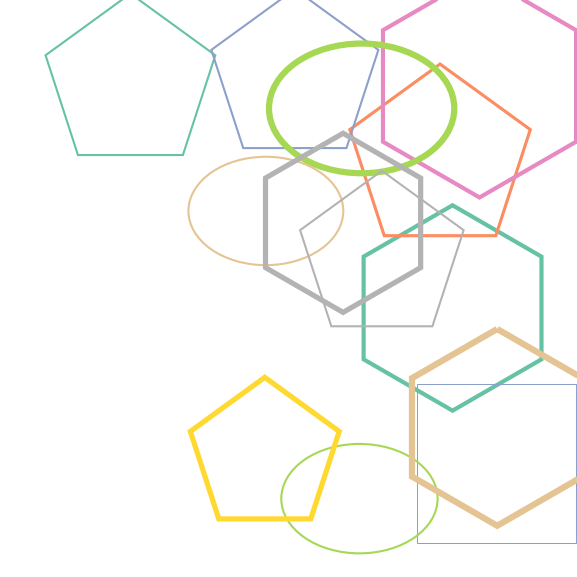[{"shape": "hexagon", "thickness": 2, "radius": 0.89, "center": [0.784, 0.466]}, {"shape": "pentagon", "thickness": 1, "radius": 0.77, "center": [0.226, 0.856]}, {"shape": "pentagon", "thickness": 1.5, "radius": 0.82, "center": [0.762, 0.724]}, {"shape": "pentagon", "thickness": 1, "radius": 0.76, "center": [0.511, 0.866]}, {"shape": "square", "thickness": 0.5, "radius": 0.69, "center": [0.86, 0.196]}, {"shape": "hexagon", "thickness": 2, "radius": 0.97, "center": [0.83, 0.85]}, {"shape": "oval", "thickness": 3, "radius": 0.8, "center": [0.626, 0.811]}, {"shape": "oval", "thickness": 1, "radius": 0.68, "center": [0.622, 0.136]}, {"shape": "pentagon", "thickness": 2.5, "radius": 0.68, "center": [0.459, 0.21]}, {"shape": "hexagon", "thickness": 3, "radius": 0.85, "center": [0.861, 0.259]}, {"shape": "oval", "thickness": 1, "radius": 0.67, "center": [0.46, 0.634]}, {"shape": "pentagon", "thickness": 1, "radius": 0.74, "center": [0.661, 0.555]}, {"shape": "hexagon", "thickness": 2.5, "radius": 0.78, "center": [0.594, 0.613]}]